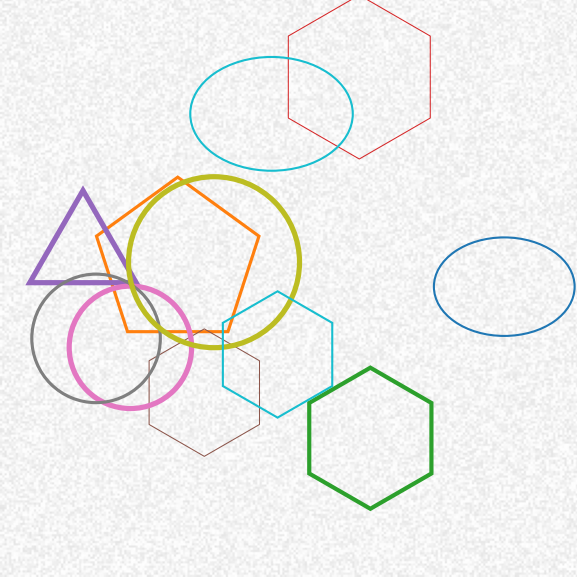[{"shape": "oval", "thickness": 1, "radius": 0.61, "center": [0.873, 0.503]}, {"shape": "pentagon", "thickness": 1.5, "radius": 0.74, "center": [0.308, 0.544]}, {"shape": "hexagon", "thickness": 2, "radius": 0.61, "center": [0.641, 0.24]}, {"shape": "hexagon", "thickness": 0.5, "radius": 0.71, "center": [0.622, 0.866]}, {"shape": "triangle", "thickness": 2.5, "radius": 0.53, "center": [0.144, 0.563]}, {"shape": "hexagon", "thickness": 0.5, "radius": 0.55, "center": [0.354, 0.319]}, {"shape": "circle", "thickness": 2.5, "radius": 0.53, "center": [0.226, 0.398]}, {"shape": "circle", "thickness": 1.5, "radius": 0.56, "center": [0.166, 0.413]}, {"shape": "circle", "thickness": 2.5, "radius": 0.74, "center": [0.371, 0.545]}, {"shape": "oval", "thickness": 1, "radius": 0.7, "center": [0.47, 0.802]}, {"shape": "hexagon", "thickness": 1, "radius": 0.55, "center": [0.481, 0.385]}]